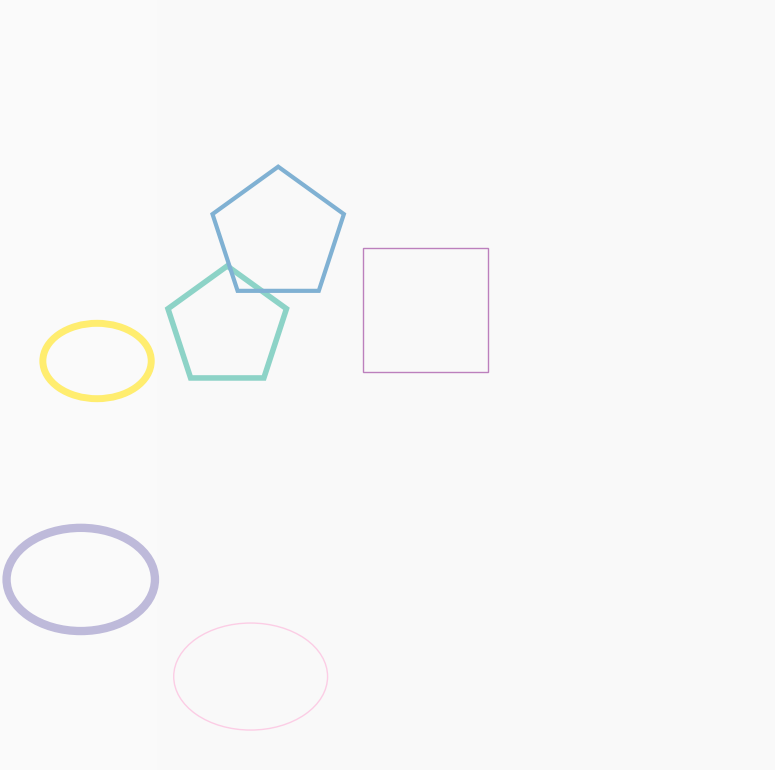[{"shape": "pentagon", "thickness": 2, "radius": 0.4, "center": [0.293, 0.574]}, {"shape": "oval", "thickness": 3, "radius": 0.48, "center": [0.104, 0.247]}, {"shape": "pentagon", "thickness": 1.5, "radius": 0.45, "center": [0.359, 0.694]}, {"shape": "oval", "thickness": 0.5, "radius": 0.5, "center": [0.323, 0.121]}, {"shape": "square", "thickness": 0.5, "radius": 0.4, "center": [0.55, 0.597]}, {"shape": "oval", "thickness": 2.5, "radius": 0.35, "center": [0.125, 0.531]}]